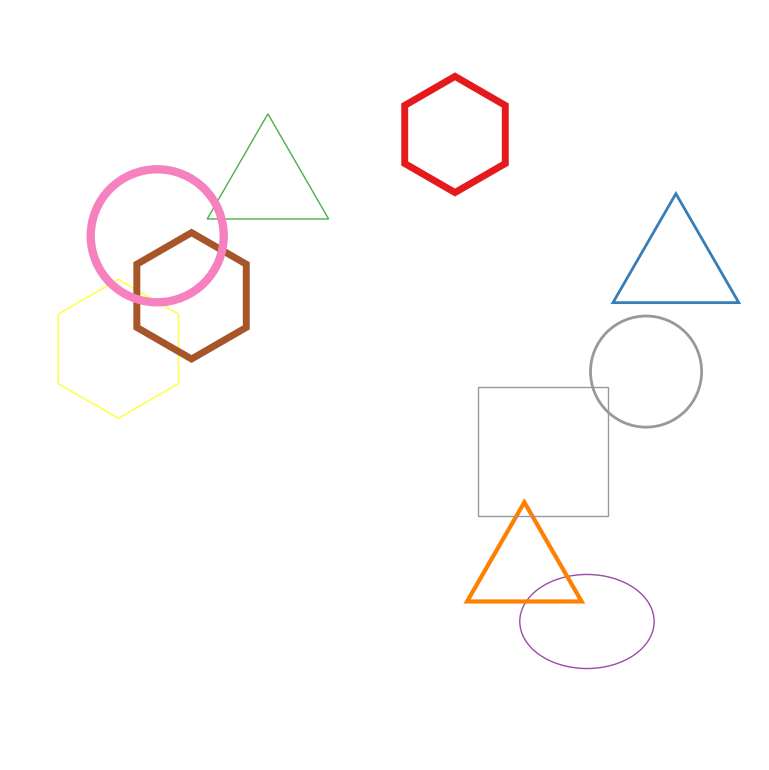[{"shape": "hexagon", "thickness": 2.5, "radius": 0.38, "center": [0.591, 0.825]}, {"shape": "triangle", "thickness": 1, "radius": 0.47, "center": [0.878, 0.654]}, {"shape": "triangle", "thickness": 0.5, "radius": 0.46, "center": [0.348, 0.761]}, {"shape": "oval", "thickness": 0.5, "radius": 0.44, "center": [0.762, 0.193]}, {"shape": "triangle", "thickness": 1.5, "radius": 0.43, "center": [0.681, 0.262]}, {"shape": "hexagon", "thickness": 0.5, "radius": 0.45, "center": [0.154, 0.547]}, {"shape": "hexagon", "thickness": 2.5, "radius": 0.41, "center": [0.249, 0.616]}, {"shape": "circle", "thickness": 3, "radius": 0.43, "center": [0.204, 0.694]}, {"shape": "circle", "thickness": 1, "radius": 0.36, "center": [0.839, 0.517]}, {"shape": "square", "thickness": 0.5, "radius": 0.42, "center": [0.705, 0.413]}]